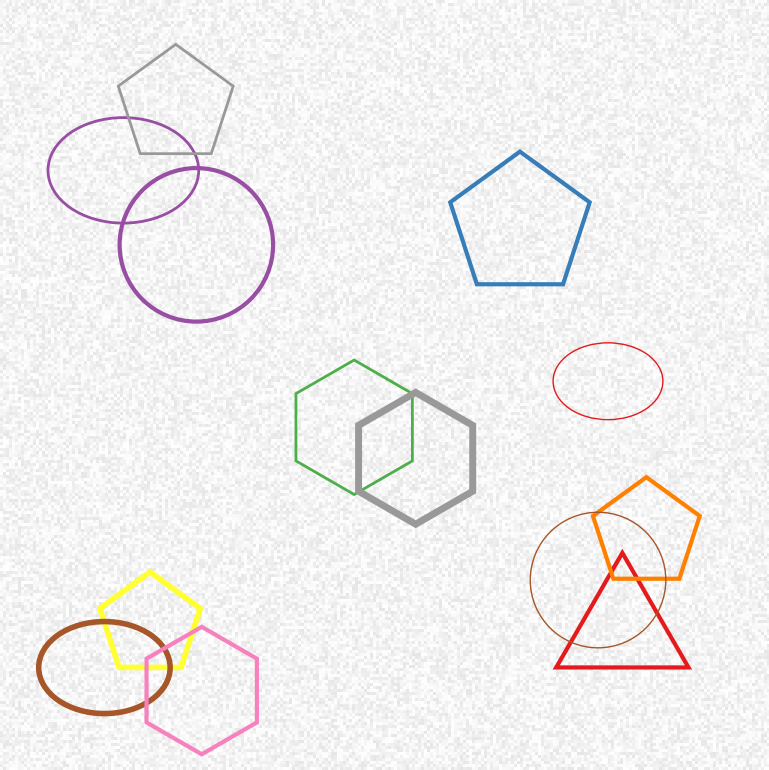[{"shape": "triangle", "thickness": 1.5, "radius": 0.5, "center": [0.808, 0.183]}, {"shape": "oval", "thickness": 0.5, "radius": 0.36, "center": [0.79, 0.505]}, {"shape": "pentagon", "thickness": 1.5, "radius": 0.48, "center": [0.675, 0.708]}, {"shape": "hexagon", "thickness": 1, "radius": 0.44, "center": [0.46, 0.445]}, {"shape": "circle", "thickness": 1.5, "radius": 0.5, "center": [0.255, 0.682]}, {"shape": "oval", "thickness": 1, "radius": 0.49, "center": [0.16, 0.779]}, {"shape": "pentagon", "thickness": 1.5, "radius": 0.36, "center": [0.839, 0.307]}, {"shape": "pentagon", "thickness": 2, "radius": 0.34, "center": [0.195, 0.189]}, {"shape": "circle", "thickness": 0.5, "radius": 0.44, "center": [0.777, 0.247]}, {"shape": "oval", "thickness": 2, "radius": 0.43, "center": [0.136, 0.133]}, {"shape": "hexagon", "thickness": 1.5, "radius": 0.41, "center": [0.262, 0.103]}, {"shape": "hexagon", "thickness": 2.5, "radius": 0.43, "center": [0.54, 0.405]}, {"shape": "pentagon", "thickness": 1, "radius": 0.39, "center": [0.228, 0.864]}]